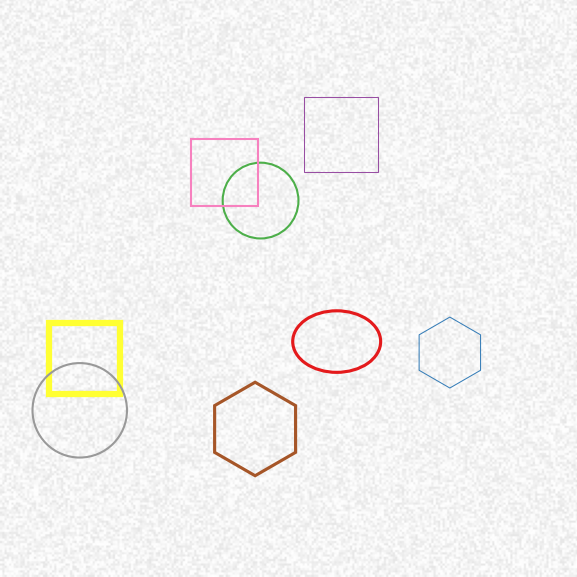[{"shape": "oval", "thickness": 1.5, "radius": 0.38, "center": [0.583, 0.408]}, {"shape": "hexagon", "thickness": 0.5, "radius": 0.31, "center": [0.779, 0.389]}, {"shape": "circle", "thickness": 1, "radius": 0.33, "center": [0.451, 0.652]}, {"shape": "square", "thickness": 0.5, "radius": 0.32, "center": [0.591, 0.766]}, {"shape": "square", "thickness": 3, "radius": 0.31, "center": [0.146, 0.379]}, {"shape": "hexagon", "thickness": 1.5, "radius": 0.4, "center": [0.442, 0.256]}, {"shape": "square", "thickness": 1, "radius": 0.29, "center": [0.389, 0.7]}, {"shape": "circle", "thickness": 1, "radius": 0.41, "center": [0.138, 0.289]}]